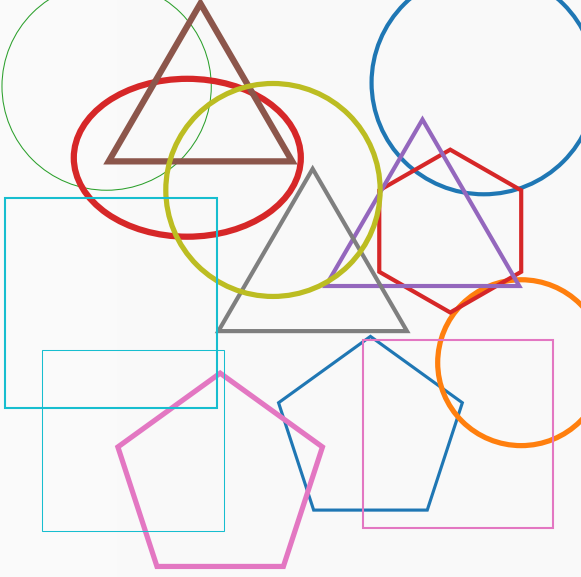[{"shape": "circle", "thickness": 2, "radius": 0.97, "center": [0.832, 0.856]}, {"shape": "pentagon", "thickness": 1.5, "radius": 0.83, "center": [0.637, 0.25]}, {"shape": "circle", "thickness": 2.5, "radius": 0.72, "center": [0.897, 0.371]}, {"shape": "circle", "thickness": 0.5, "radius": 0.9, "center": [0.183, 0.85]}, {"shape": "hexagon", "thickness": 2, "radius": 0.7, "center": [0.775, 0.599]}, {"shape": "oval", "thickness": 3, "radius": 0.98, "center": [0.322, 0.726]}, {"shape": "triangle", "thickness": 2, "radius": 0.96, "center": [0.727, 0.6]}, {"shape": "triangle", "thickness": 3, "radius": 0.91, "center": [0.345, 0.811]}, {"shape": "pentagon", "thickness": 2.5, "radius": 0.93, "center": [0.379, 0.168]}, {"shape": "square", "thickness": 1, "radius": 0.81, "center": [0.788, 0.248]}, {"shape": "triangle", "thickness": 2, "radius": 0.94, "center": [0.538, 0.519]}, {"shape": "circle", "thickness": 2.5, "radius": 0.92, "center": [0.47, 0.67]}, {"shape": "square", "thickness": 0.5, "radius": 0.79, "center": [0.229, 0.237]}, {"shape": "square", "thickness": 1, "radius": 0.91, "center": [0.19, 0.474]}]